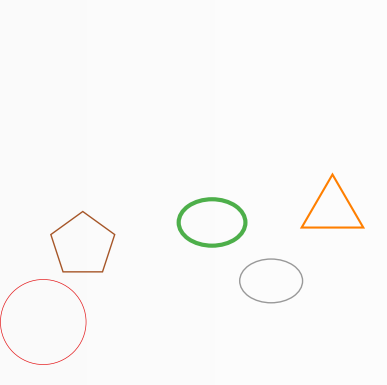[{"shape": "circle", "thickness": 0.5, "radius": 0.55, "center": [0.112, 0.164]}, {"shape": "oval", "thickness": 3, "radius": 0.43, "center": [0.547, 0.422]}, {"shape": "triangle", "thickness": 1.5, "radius": 0.46, "center": [0.858, 0.455]}, {"shape": "pentagon", "thickness": 1, "radius": 0.43, "center": [0.214, 0.364]}, {"shape": "oval", "thickness": 1, "radius": 0.41, "center": [0.7, 0.27]}]